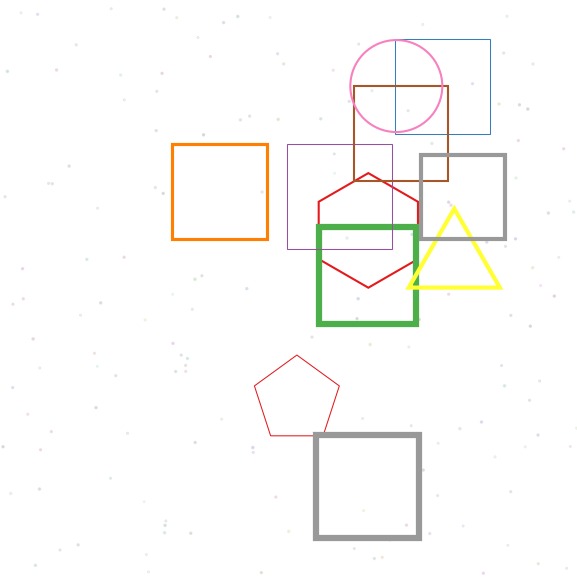[{"shape": "pentagon", "thickness": 0.5, "radius": 0.39, "center": [0.514, 0.307]}, {"shape": "hexagon", "thickness": 1, "radius": 0.5, "center": [0.638, 0.6]}, {"shape": "square", "thickness": 0.5, "radius": 0.41, "center": [0.767, 0.85]}, {"shape": "square", "thickness": 3, "radius": 0.42, "center": [0.636, 0.523]}, {"shape": "square", "thickness": 0.5, "radius": 0.46, "center": [0.588, 0.659]}, {"shape": "square", "thickness": 1.5, "radius": 0.41, "center": [0.38, 0.668]}, {"shape": "triangle", "thickness": 2, "radius": 0.46, "center": [0.787, 0.547]}, {"shape": "square", "thickness": 1, "radius": 0.41, "center": [0.694, 0.768]}, {"shape": "circle", "thickness": 1, "radius": 0.4, "center": [0.686, 0.85]}, {"shape": "square", "thickness": 3, "radius": 0.44, "center": [0.636, 0.156]}, {"shape": "square", "thickness": 2, "radius": 0.36, "center": [0.802, 0.658]}]